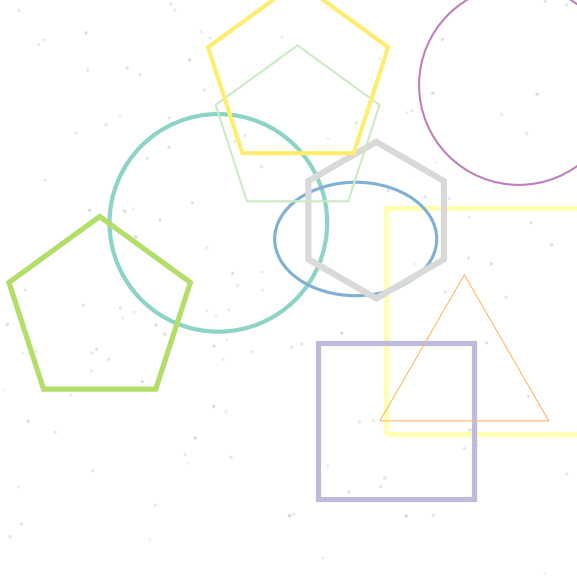[{"shape": "circle", "thickness": 2, "radius": 0.94, "center": [0.378, 0.613]}, {"shape": "square", "thickness": 2.5, "radius": 0.98, "center": [0.864, 0.443]}, {"shape": "square", "thickness": 2.5, "radius": 0.68, "center": [0.686, 0.27]}, {"shape": "oval", "thickness": 1.5, "radius": 0.7, "center": [0.616, 0.585]}, {"shape": "triangle", "thickness": 0.5, "radius": 0.84, "center": [0.804, 0.355]}, {"shape": "pentagon", "thickness": 2.5, "radius": 0.83, "center": [0.173, 0.459]}, {"shape": "hexagon", "thickness": 3, "radius": 0.68, "center": [0.651, 0.618]}, {"shape": "circle", "thickness": 1, "radius": 0.86, "center": [0.898, 0.852]}, {"shape": "pentagon", "thickness": 1, "radius": 0.75, "center": [0.515, 0.771]}, {"shape": "pentagon", "thickness": 2, "radius": 0.82, "center": [0.516, 0.867]}]